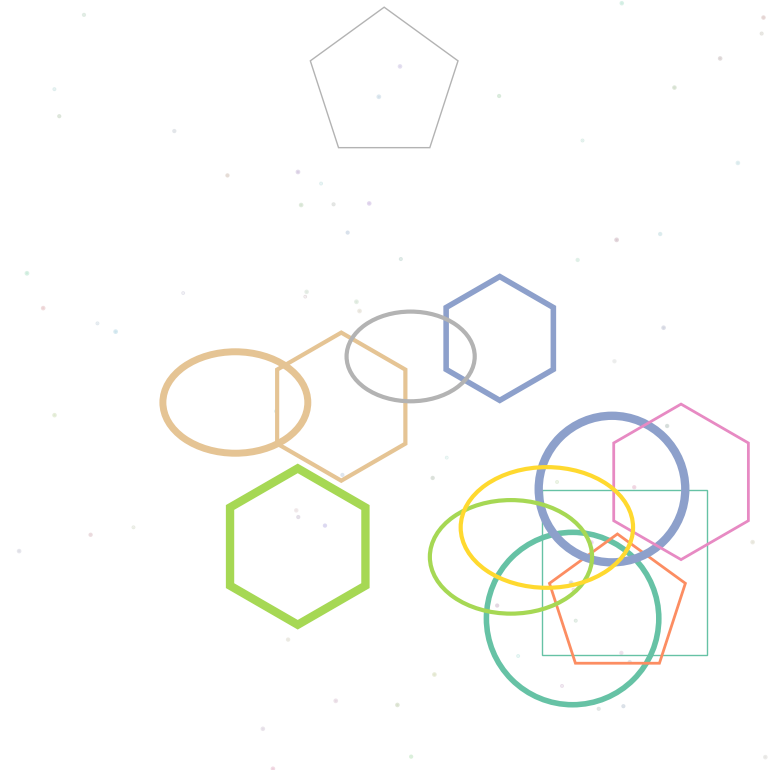[{"shape": "square", "thickness": 0.5, "radius": 0.54, "center": [0.811, 0.257]}, {"shape": "circle", "thickness": 2, "radius": 0.56, "center": [0.744, 0.197]}, {"shape": "pentagon", "thickness": 1, "radius": 0.46, "center": [0.802, 0.214]}, {"shape": "hexagon", "thickness": 2, "radius": 0.4, "center": [0.649, 0.56]}, {"shape": "circle", "thickness": 3, "radius": 0.48, "center": [0.795, 0.365]}, {"shape": "hexagon", "thickness": 1, "radius": 0.5, "center": [0.884, 0.374]}, {"shape": "hexagon", "thickness": 3, "radius": 0.51, "center": [0.387, 0.29]}, {"shape": "oval", "thickness": 1.5, "radius": 0.53, "center": [0.664, 0.277]}, {"shape": "oval", "thickness": 1.5, "radius": 0.56, "center": [0.71, 0.315]}, {"shape": "oval", "thickness": 2.5, "radius": 0.47, "center": [0.306, 0.477]}, {"shape": "hexagon", "thickness": 1.5, "radius": 0.48, "center": [0.443, 0.472]}, {"shape": "oval", "thickness": 1.5, "radius": 0.42, "center": [0.533, 0.537]}, {"shape": "pentagon", "thickness": 0.5, "radius": 0.5, "center": [0.499, 0.89]}]